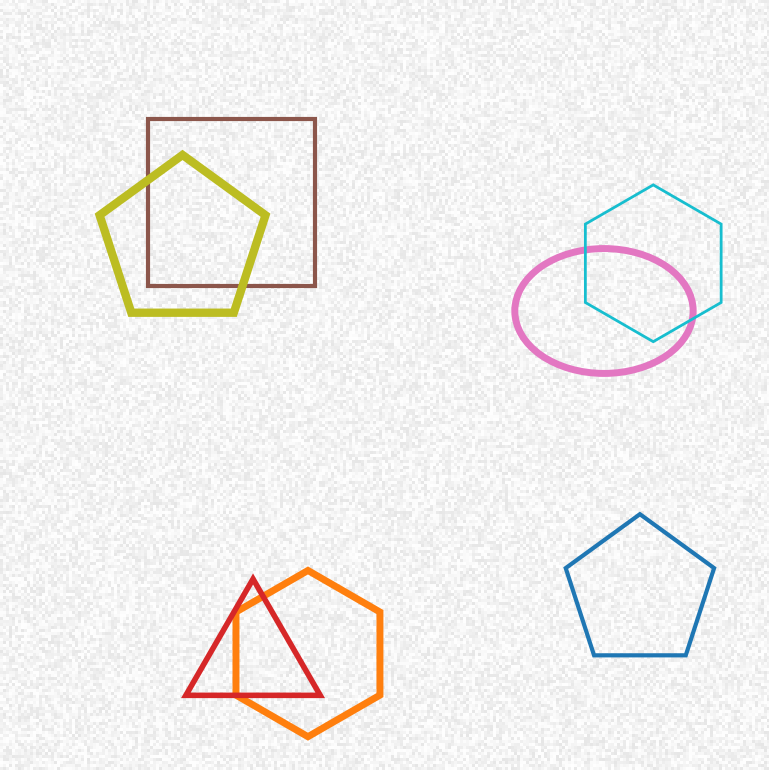[{"shape": "pentagon", "thickness": 1.5, "radius": 0.51, "center": [0.831, 0.231]}, {"shape": "hexagon", "thickness": 2.5, "radius": 0.54, "center": [0.4, 0.151]}, {"shape": "triangle", "thickness": 2, "radius": 0.5, "center": [0.329, 0.147]}, {"shape": "square", "thickness": 1.5, "radius": 0.54, "center": [0.3, 0.737]}, {"shape": "oval", "thickness": 2.5, "radius": 0.58, "center": [0.784, 0.596]}, {"shape": "pentagon", "thickness": 3, "radius": 0.57, "center": [0.237, 0.686]}, {"shape": "hexagon", "thickness": 1, "radius": 0.51, "center": [0.848, 0.658]}]